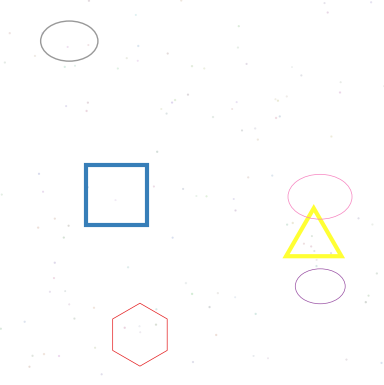[{"shape": "hexagon", "thickness": 0.5, "radius": 0.41, "center": [0.363, 0.131]}, {"shape": "square", "thickness": 3, "radius": 0.39, "center": [0.303, 0.494]}, {"shape": "oval", "thickness": 0.5, "radius": 0.32, "center": [0.832, 0.256]}, {"shape": "triangle", "thickness": 3, "radius": 0.42, "center": [0.815, 0.376]}, {"shape": "oval", "thickness": 0.5, "radius": 0.42, "center": [0.831, 0.489]}, {"shape": "oval", "thickness": 1, "radius": 0.37, "center": [0.18, 0.893]}]